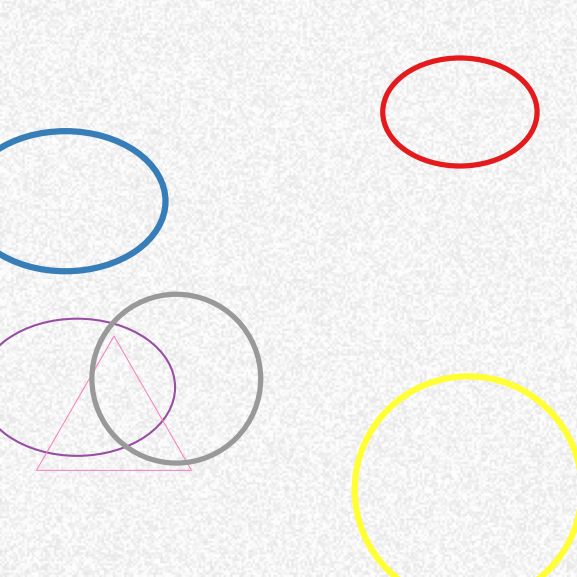[{"shape": "oval", "thickness": 2.5, "radius": 0.67, "center": [0.796, 0.805]}, {"shape": "oval", "thickness": 3, "radius": 0.87, "center": [0.113, 0.651]}, {"shape": "oval", "thickness": 1, "radius": 0.85, "center": [0.134, 0.329]}, {"shape": "circle", "thickness": 3, "radius": 0.98, "center": [0.811, 0.151]}, {"shape": "triangle", "thickness": 0.5, "radius": 0.78, "center": [0.197, 0.262]}, {"shape": "circle", "thickness": 2.5, "radius": 0.73, "center": [0.305, 0.343]}]